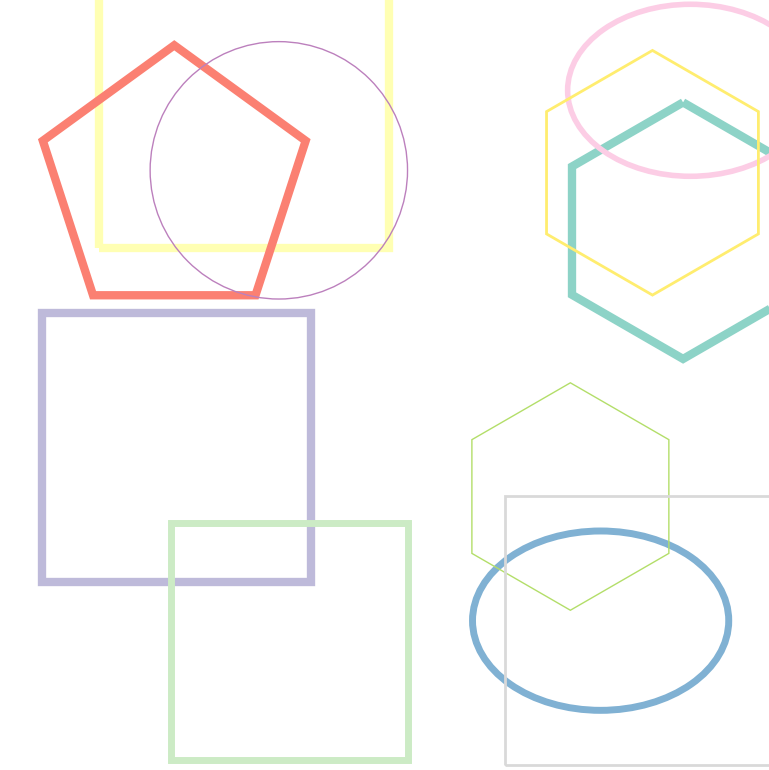[{"shape": "hexagon", "thickness": 3, "radius": 0.83, "center": [0.887, 0.7]}, {"shape": "square", "thickness": 3, "radius": 0.94, "center": [0.317, 0.866]}, {"shape": "square", "thickness": 3, "radius": 0.87, "center": [0.23, 0.419]}, {"shape": "pentagon", "thickness": 3, "radius": 0.9, "center": [0.226, 0.762]}, {"shape": "oval", "thickness": 2.5, "radius": 0.83, "center": [0.78, 0.194]}, {"shape": "hexagon", "thickness": 0.5, "radius": 0.74, "center": [0.741, 0.355]}, {"shape": "oval", "thickness": 2, "radius": 0.8, "center": [0.897, 0.883]}, {"shape": "square", "thickness": 1, "radius": 0.87, "center": [0.831, 0.181]}, {"shape": "circle", "thickness": 0.5, "radius": 0.84, "center": [0.362, 0.779]}, {"shape": "square", "thickness": 2.5, "radius": 0.77, "center": [0.376, 0.167]}, {"shape": "hexagon", "thickness": 1, "radius": 0.79, "center": [0.847, 0.776]}]